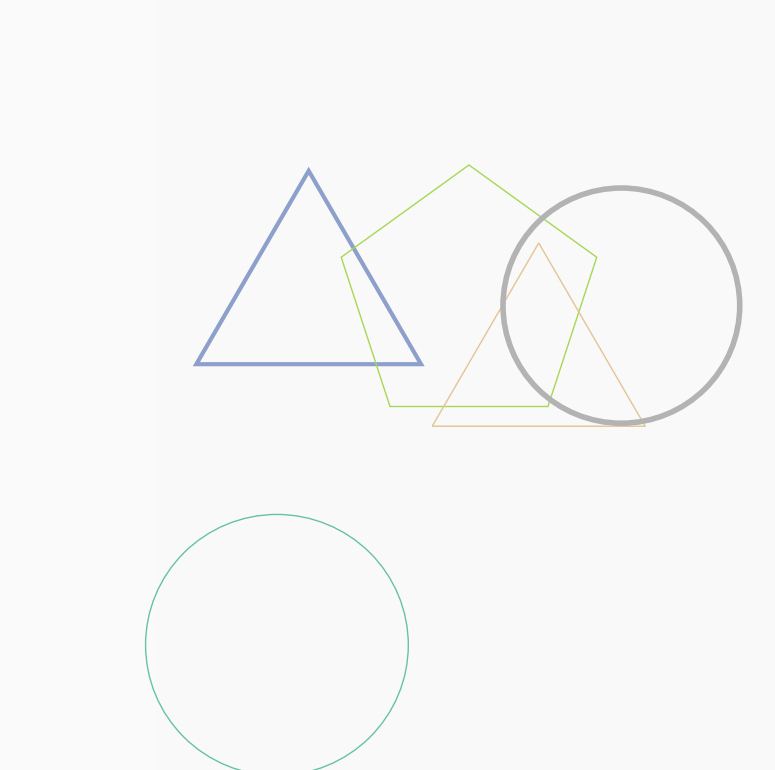[{"shape": "circle", "thickness": 0.5, "radius": 0.85, "center": [0.357, 0.162]}, {"shape": "triangle", "thickness": 1.5, "radius": 0.84, "center": [0.398, 0.611]}, {"shape": "pentagon", "thickness": 0.5, "radius": 0.87, "center": [0.605, 0.612]}, {"shape": "triangle", "thickness": 0.5, "radius": 0.79, "center": [0.695, 0.526]}, {"shape": "circle", "thickness": 2, "radius": 0.76, "center": [0.802, 0.603]}]